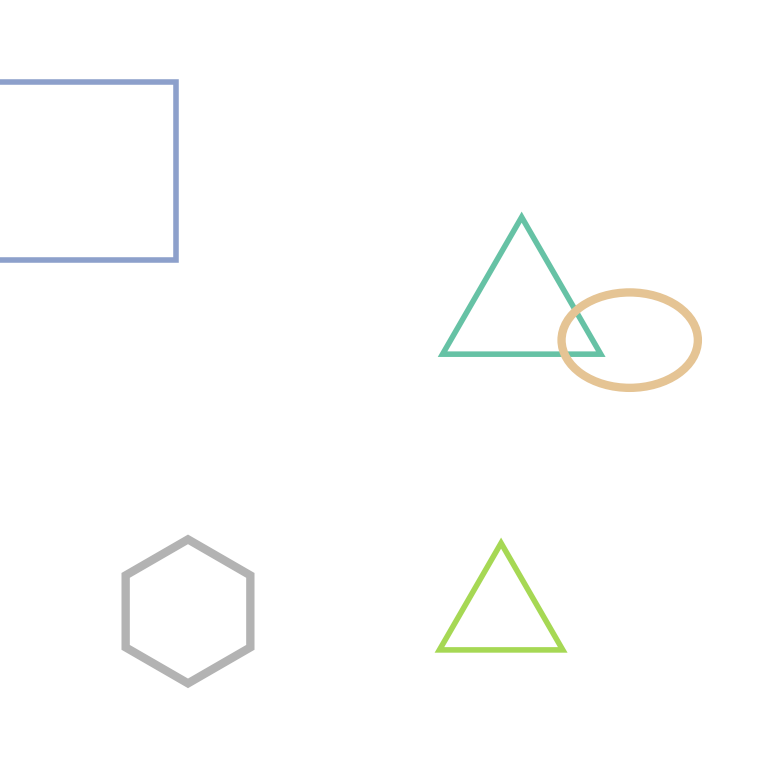[{"shape": "triangle", "thickness": 2, "radius": 0.59, "center": [0.677, 0.599]}, {"shape": "square", "thickness": 2, "radius": 0.58, "center": [0.113, 0.777]}, {"shape": "triangle", "thickness": 2, "radius": 0.46, "center": [0.651, 0.202]}, {"shape": "oval", "thickness": 3, "radius": 0.44, "center": [0.818, 0.558]}, {"shape": "hexagon", "thickness": 3, "radius": 0.47, "center": [0.244, 0.206]}]